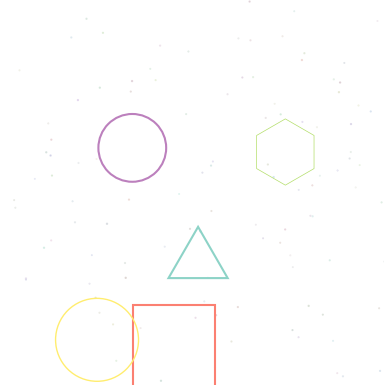[{"shape": "triangle", "thickness": 1.5, "radius": 0.44, "center": [0.515, 0.322]}, {"shape": "square", "thickness": 1.5, "radius": 0.53, "center": [0.451, 0.102]}, {"shape": "hexagon", "thickness": 0.5, "radius": 0.43, "center": [0.741, 0.605]}, {"shape": "circle", "thickness": 1.5, "radius": 0.44, "center": [0.344, 0.616]}, {"shape": "circle", "thickness": 1, "radius": 0.54, "center": [0.252, 0.117]}]